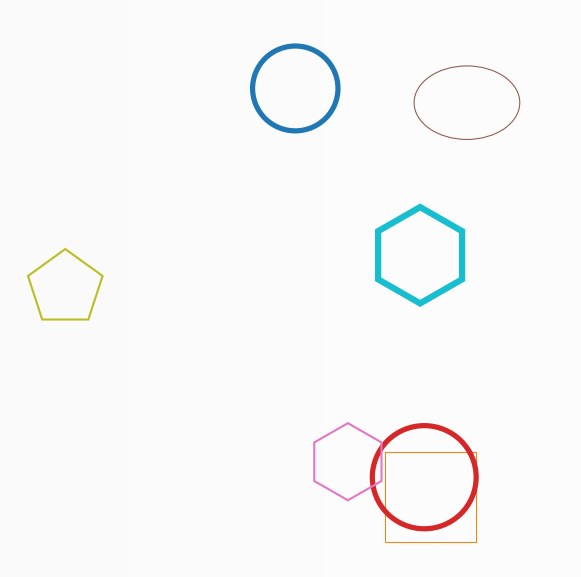[{"shape": "circle", "thickness": 2.5, "radius": 0.37, "center": [0.508, 0.846]}, {"shape": "square", "thickness": 0.5, "radius": 0.39, "center": [0.74, 0.138]}, {"shape": "circle", "thickness": 2.5, "radius": 0.45, "center": [0.73, 0.173]}, {"shape": "oval", "thickness": 0.5, "radius": 0.45, "center": [0.803, 0.821]}, {"shape": "hexagon", "thickness": 1, "radius": 0.33, "center": [0.599, 0.2]}, {"shape": "pentagon", "thickness": 1, "radius": 0.34, "center": [0.112, 0.5]}, {"shape": "hexagon", "thickness": 3, "radius": 0.42, "center": [0.723, 0.557]}]